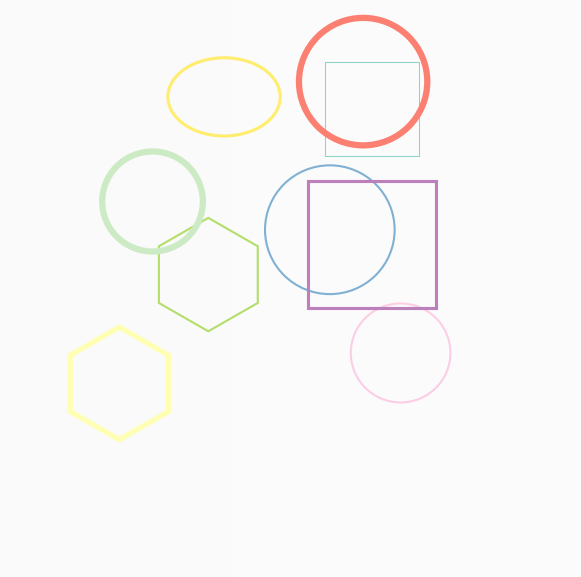[{"shape": "square", "thickness": 0.5, "radius": 0.41, "center": [0.64, 0.81]}, {"shape": "hexagon", "thickness": 2.5, "radius": 0.49, "center": [0.205, 0.335]}, {"shape": "circle", "thickness": 3, "radius": 0.55, "center": [0.625, 0.858]}, {"shape": "circle", "thickness": 1, "radius": 0.56, "center": [0.567, 0.601]}, {"shape": "hexagon", "thickness": 1, "radius": 0.49, "center": [0.358, 0.524]}, {"shape": "circle", "thickness": 1, "radius": 0.43, "center": [0.689, 0.388]}, {"shape": "square", "thickness": 1.5, "radius": 0.55, "center": [0.64, 0.576]}, {"shape": "circle", "thickness": 3, "radius": 0.43, "center": [0.262, 0.65]}, {"shape": "oval", "thickness": 1.5, "radius": 0.48, "center": [0.386, 0.831]}]